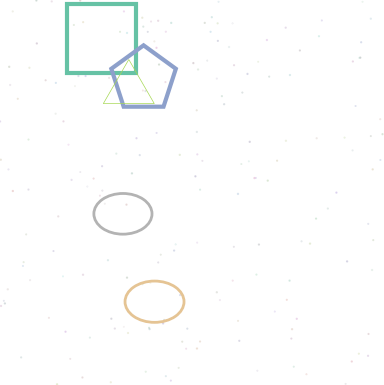[{"shape": "square", "thickness": 3, "radius": 0.45, "center": [0.264, 0.899]}, {"shape": "pentagon", "thickness": 3, "radius": 0.44, "center": [0.373, 0.794]}, {"shape": "triangle", "thickness": 0.5, "radius": 0.38, "center": [0.335, 0.769]}, {"shape": "oval", "thickness": 2, "radius": 0.38, "center": [0.401, 0.216]}, {"shape": "oval", "thickness": 2, "radius": 0.38, "center": [0.319, 0.445]}]